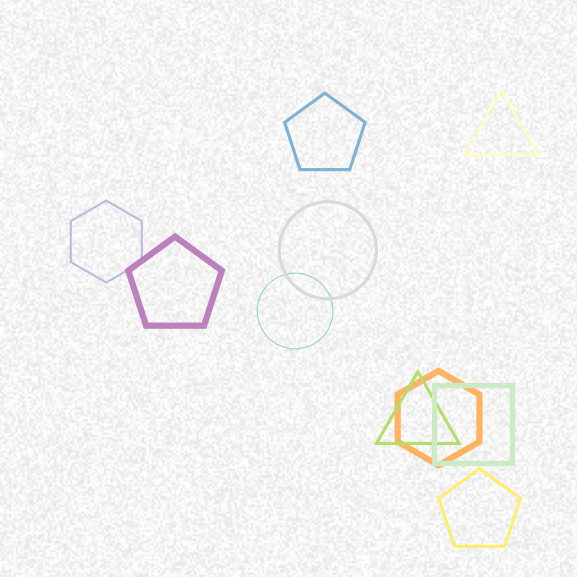[{"shape": "circle", "thickness": 0.5, "radius": 0.33, "center": [0.511, 0.461]}, {"shape": "triangle", "thickness": 1, "radius": 0.37, "center": [0.868, 0.768]}, {"shape": "hexagon", "thickness": 1, "radius": 0.35, "center": [0.184, 0.581]}, {"shape": "pentagon", "thickness": 1.5, "radius": 0.37, "center": [0.563, 0.765]}, {"shape": "hexagon", "thickness": 3, "radius": 0.41, "center": [0.759, 0.275]}, {"shape": "triangle", "thickness": 1.5, "radius": 0.41, "center": [0.723, 0.273]}, {"shape": "circle", "thickness": 1.5, "radius": 0.42, "center": [0.568, 0.566]}, {"shape": "pentagon", "thickness": 3, "radius": 0.43, "center": [0.303, 0.504]}, {"shape": "square", "thickness": 2.5, "radius": 0.34, "center": [0.819, 0.265]}, {"shape": "pentagon", "thickness": 1.5, "radius": 0.37, "center": [0.83, 0.113]}]